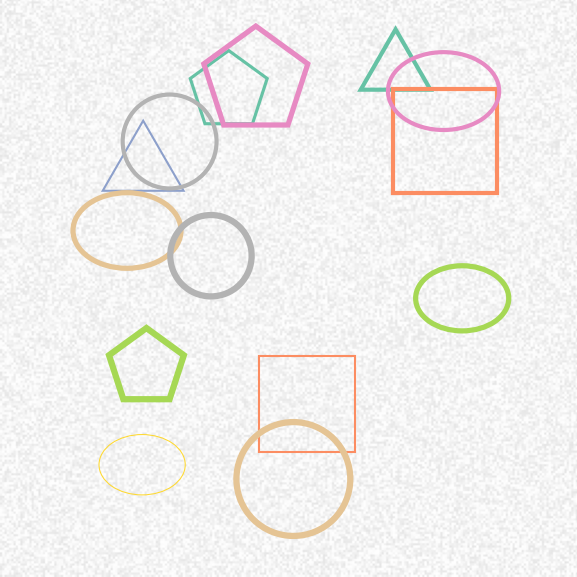[{"shape": "triangle", "thickness": 2, "radius": 0.35, "center": [0.685, 0.879]}, {"shape": "pentagon", "thickness": 1.5, "radius": 0.35, "center": [0.396, 0.842]}, {"shape": "square", "thickness": 2, "radius": 0.45, "center": [0.77, 0.755]}, {"shape": "square", "thickness": 1, "radius": 0.42, "center": [0.532, 0.3]}, {"shape": "triangle", "thickness": 1, "radius": 0.4, "center": [0.248, 0.709]}, {"shape": "oval", "thickness": 2, "radius": 0.48, "center": [0.768, 0.841]}, {"shape": "pentagon", "thickness": 2.5, "radius": 0.47, "center": [0.443, 0.859]}, {"shape": "oval", "thickness": 2.5, "radius": 0.4, "center": [0.8, 0.483]}, {"shape": "pentagon", "thickness": 3, "radius": 0.34, "center": [0.254, 0.363]}, {"shape": "oval", "thickness": 0.5, "radius": 0.37, "center": [0.246, 0.194]}, {"shape": "circle", "thickness": 3, "radius": 0.49, "center": [0.508, 0.17]}, {"shape": "oval", "thickness": 2.5, "radius": 0.47, "center": [0.22, 0.6]}, {"shape": "circle", "thickness": 3, "radius": 0.35, "center": [0.365, 0.556]}, {"shape": "circle", "thickness": 2, "radius": 0.41, "center": [0.294, 0.754]}]